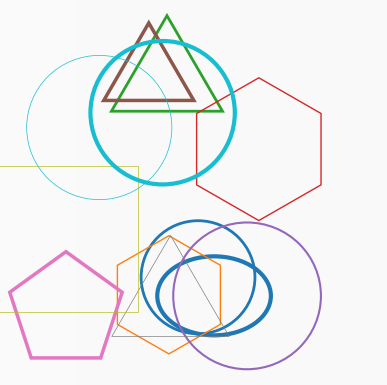[{"shape": "oval", "thickness": 3, "radius": 0.73, "center": [0.552, 0.232]}, {"shape": "circle", "thickness": 2, "radius": 0.73, "center": [0.511, 0.28]}, {"shape": "hexagon", "thickness": 1, "radius": 0.77, "center": [0.436, 0.234]}, {"shape": "triangle", "thickness": 2, "radius": 0.83, "center": [0.431, 0.794]}, {"shape": "hexagon", "thickness": 1, "radius": 0.93, "center": [0.668, 0.613]}, {"shape": "circle", "thickness": 1.5, "radius": 0.95, "center": [0.638, 0.232]}, {"shape": "triangle", "thickness": 2.5, "radius": 0.67, "center": [0.384, 0.806]}, {"shape": "pentagon", "thickness": 2.5, "radius": 0.76, "center": [0.17, 0.194]}, {"shape": "triangle", "thickness": 0.5, "radius": 0.88, "center": [0.44, 0.213]}, {"shape": "square", "thickness": 0.5, "radius": 0.95, "center": [0.165, 0.379]}, {"shape": "circle", "thickness": 0.5, "radius": 0.94, "center": [0.256, 0.669]}, {"shape": "circle", "thickness": 3, "radius": 0.93, "center": [0.42, 0.707]}]